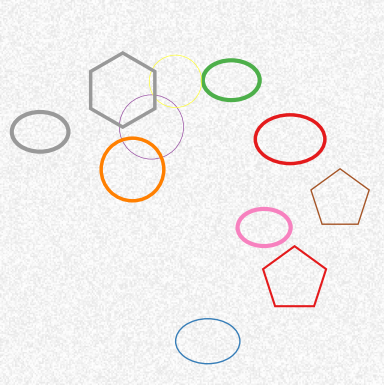[{"shape": "pentagon", "thickness": 1.5, "radius": 0.43, "center": [0.765, 0.274]}, {"shape": "oval", "thickness": 2.5, "radius": 0.45, "center": [0.753, 0.638]}, {"shape": "oval", "thickness": 1, "radius": 0.42, "center": [0.54, 0.114]}, {"shape": "oval", "thickness": 3, "radius": 0.37, "center": [0.601, 0.792]}, {"shape": "circle", "thickness": 0.5, "radius": 0.42, "center": [0.393, 0.67]}, {"shape": "circle", "thickness": 2.5, "radius": 0.41, "center": [0.344, 0.56]}, {"shape": "circle", "thickness": 0.5, "radius": 0.34, "center": [0.456, 0.789]}, {"shape": "pentagon", "thickness": 1, "radius": 0.4, "center": [0.883, 0.482]}, {"shape": "oval", "thickness": 3, "radius": 0.34, "center": [0.686, 0.409]}, {"shape": "oval", "thickness": 3, "radius": 0.37, "center": [0.104, 0.658]}, {"shape": "hexagon", "thickness": 2.5, "radius": 0.48, "center": [0.319, 0.766]}]